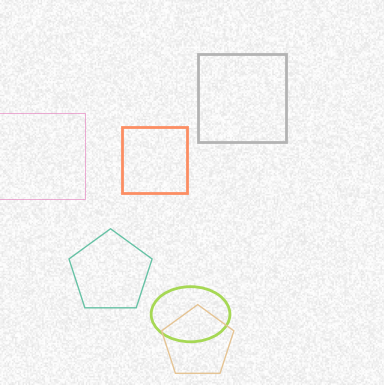[{"shape": "pentagon", "thickness": 1, "radius": 0.57, "center": [0.287, 0.292]}, {"shape": "square", "thickness": 2, "radius": 0.42, "center": [0.401, 0.584]}, {"shape": "square", "thickness": 0.5, "radius": 0.56, "center": [0.107, 0.595]}, {"shape": "oval", "thickness": 2, "radius": 0.51, "center": [0.495, 0.184]}, {"shape": "pentagon", "thickness": 1, "radius": 0.49, "center": [0.514, 0.11]}, {"shape": "square", "thickness": 2, "radius": 0.57, "center": [0.629, 0.746]}]